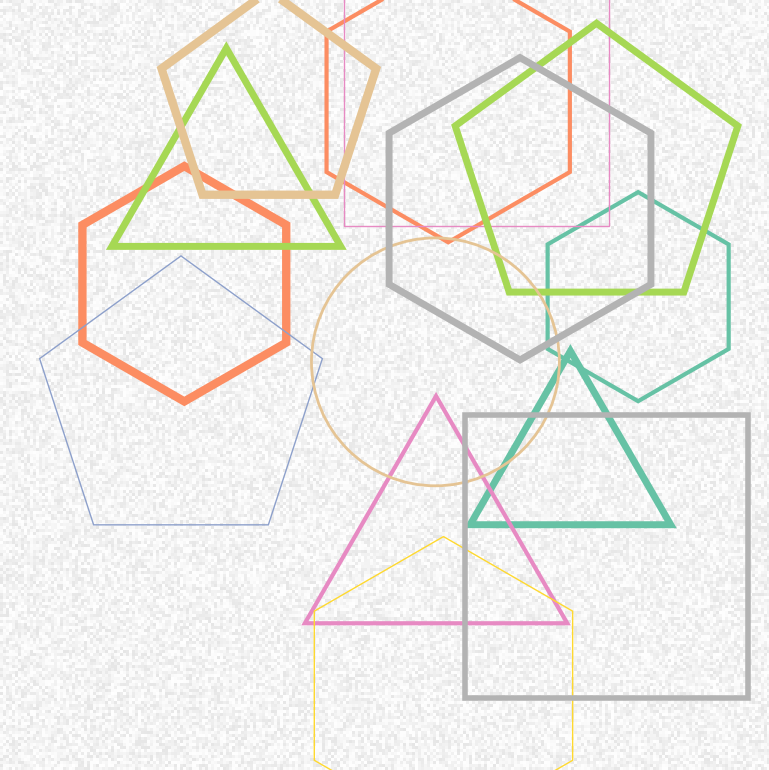[{"shape": "hexagon", "thickness": 1.5, "radius": 0.68, "center": [0.829, 0.615]}, {"shape": "triangle", "thickness": 2.5, "radius": 0.75, "center": [0.741, 0.394]}, {"shape": "hexagon", "thickness": 3, "radius": 0.76, "center": [0.239, 0.631]}, {"shape": "hexagon", "thickness": 1.5, "radius": 0.91, "center": [0.582, 0.868]}, {"shape": "pentagon", "thickness": 0.5, "radius": 0.97, "center": [0.235, 0.475]}, {"shape": "triangle", "thickness": 1.5, "radius": 0.98, "center": [0.566, 0.289]}, {"shape": "square", "thickness": 0.5, "radius": 0.86, "center": [0.618, 0.878]}, {"shape": "pentagon", "thickness": 2.5, "radius": 0.96, "center": [0.775, 0.777]}, {"shape": "triangle", "thickness": 2.5, "radius": 0.86, "center": [0.294, 0.766]}, {"shape": "hexagon", "thickness": 0.5, "radius": 0.97, "center": [0.576, 0.109]}, {"shape": "pentagon", "thickness": 3, "radius": 0.73, "center": [0.349, 0.866]}, {"shape": "circle", "thickness": 1, "radius": 0.8, "center": [0.565, 0.53]}, {"shape": "square", "thickness": 2, "radius": 0.92, "center": [0.788, 0.277]}, {"shape": "hexagon", "thickness": 2.5, "radius": 0.98, "center": [0.675, 0.729]}]